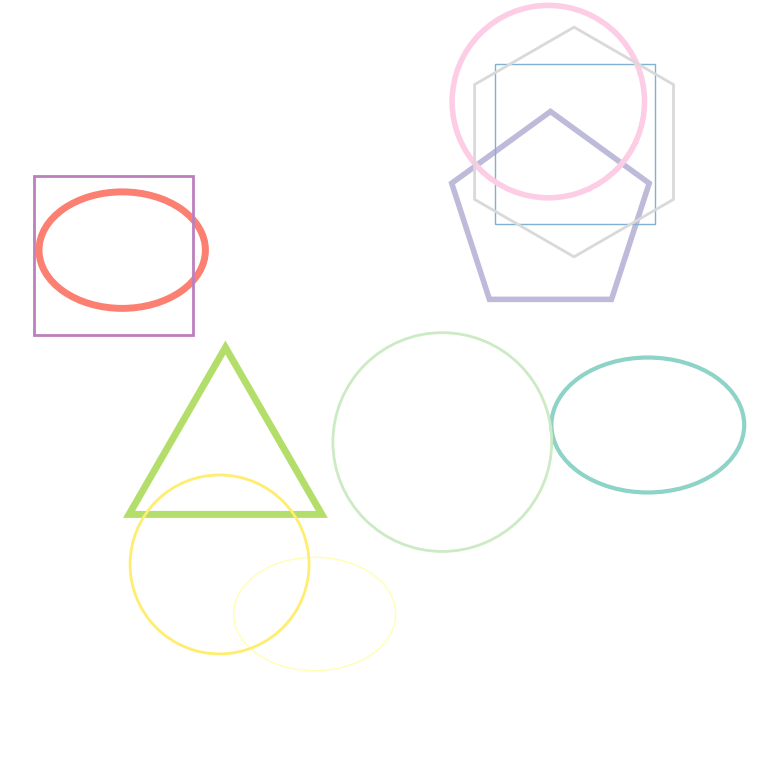[{"shape": "oval", "thickness": 1.5, "radius": 0.63, "center": [0.841, 0.448]}, {"shape": "oval", "thickness": 0.5, "radius": 0.53, "center": [0.409, 0.203]}, {"shape": "pentagon", "thickness": 2, "radius": 0.67, "center": [0.715, 0.72]}, {"shape": "oval", "thickness": 2.5, "radius": 0.54, "center": [0.159, 0.675]}, {"shape": "square", "thickness": 0.5, "radius": 0.52, "center": [0.747, 0.813]}, {"shape": "triangle", "thickness": 2.5, "radius": 0.72, "center": [0.293, 0.404]}, {"shape": "circle", "thickness": 2, "radius": 0.62, "center": [0.712, 0.868]}, {"shape": "hexagon", "thickness": 1, "radius": 0.75, "center": [0.746, 0.816]}, {"shape": "square", "thickness": 1, "radius": 0.52, "center": [0.147, 0.668]}, {"shape": "circle", "thickness": 1, "radius": 0.71, "center": [0.574, 0.426]}, {"shape": "circle", "thickness": 1, "radius": 0.58, "center": [0.285, 0.267]}]